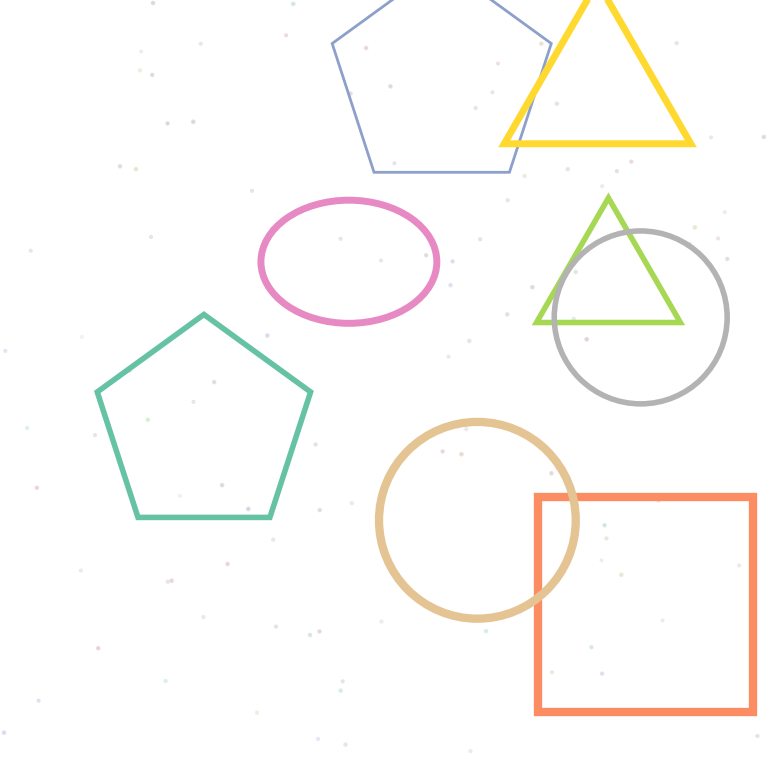[{"shape": "pentagon", "thickness": 2, "radius": 0.73, "center": [0.265, 0.446]}, {"shape": "square", "thickness": 3, "radius": 0.7, "center": [0.838, 0.215]}, {"shape": "pentagon", "thickness": 1, "radius": 0.75, "center": [0.574, 0.897]}, {"shape": "oval", "thickness": 2.5, "radius": 0.57, "center": [0.453, 0.66]}, {"shape": "triangle", "thickness": 2, "radius": 0.54, "center": [0.79, 0.635]}, {"shape": "triangle", "thickness": 2.5, "radius": 0.7, "center": [0.776, 0.883]}, {"shape": "circle", "thickness": 3, "radius": 0.64, "center": [0.62, 0.324]}, {"shape": "circle", "thickness": 2, "radius": 0.56, "center": [0.832, 0.588]}]